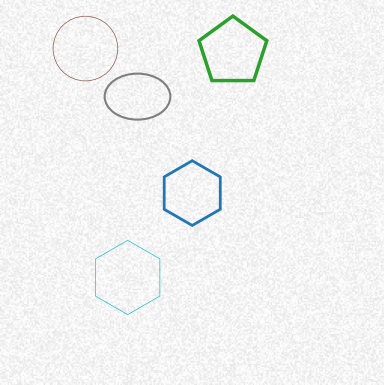[{"shape": "hexagon", "thickness": 2, "radius": 0.42, "center": [0.499, 0.498]}, {"shape": "pentagon", "thickness": 2.5, "radius": 0.46, "center": [0.605, 0.866]}, {"shape": "circle", "thickness": 0.5, "radius": 0.42, "center": [0.222, 0.874]}, {"shape": "oval", "thickness": 1.5, "radius": 0.43, "center": [0.357, 0.749]}, {"shape": "hexagon", "thickness": 0.5, "radius": 0.48, "center": [0.332, 0.279]}]